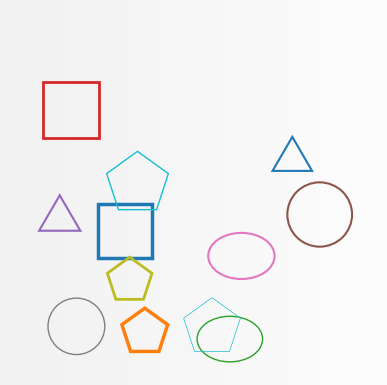[{"shape": "square", "thickness": 2.5, "radius": 0.35, "center": [0.322, 0.401]}, {"shape": "triangle", "thickness": 1.5, "radius": 0.29, "center": [0.754, 0.586]}, {"shape": "pentagon", "thickness": 2.5, "radius": 0.31, "center": [0.374, 0.137]}, {"shape": "oval", "thickness": 1, "radius": 0.42, "center": [0.593, 0.119]}, {"shape": "square", "thickness": 2, "radius": 0.36, "center": [0.183, 0.713]}, {"shape": "triangle", "thickness": 1.5, "radius": 0.31, "center": [0.154, 0.431]}, {"shape": "circle", "thickness": 1.5, "radius": 0.42, "center": [0.825, 0.443]}, {"shape": "oval", "thickness": 1.5, "radius": 0.43, "center": [0.623, 0.335]}, {"shape": "circle", "thickness": 1, "radius": 0.37, "center": [0.197, 0.152]}, {"shape": "pentagon", "thickness": 2, "radius": 0.3, "center": [0.335, 0.271]}, {"shape": "pentagon", "thickness": 0.5, "radius": 0.39, "center": [0.547, 0.15]}, {"shape": "pentagon", "thickness": 1, "radius": 0.42, "center": [0.355, 0.523]}]